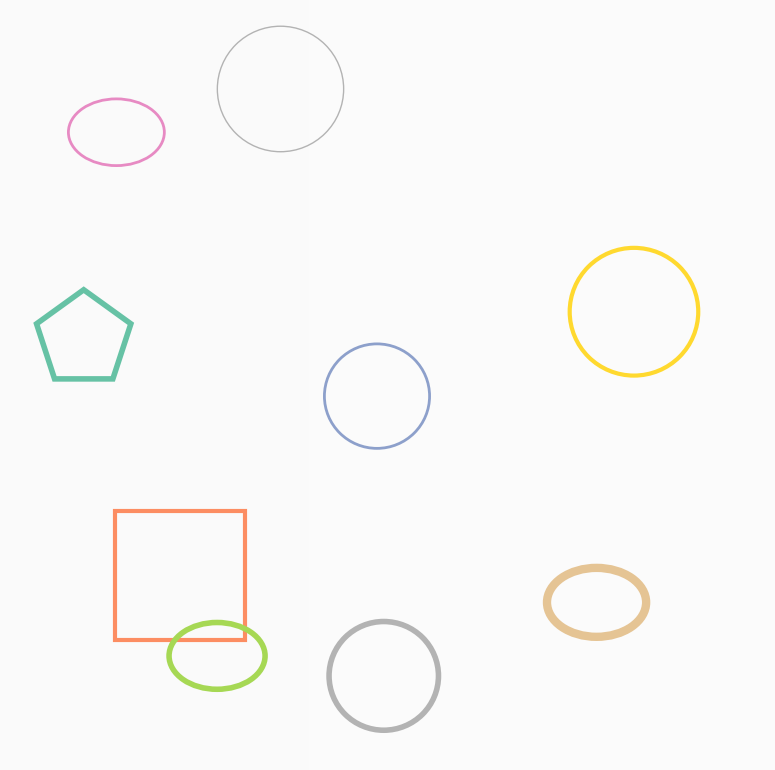[{"shape": "pentagon", "thickness": 2, "radius": 0.32, "center": [0.108, 0.56]}, {"shape": "square", "thickness": 1.5, "radius": 0.42, "center": [0.232, 0.253]}, {"shape": "circle", "thickness": 1, "radius": 0.34, "center": [0.486, 0.486]}, {"shape": "oval", "thickness": 1, "radius": 0.31, "center": [0.15, 0.828]}, {"shape": "oval", "thickness": 2, "radius": 0.31, "center": [0.28, 0.148]}, {"shape": "circle", "thickness": 1.5, "radius": 0.41, "center": [0.818, 0.595]}, {"shape": "oval", "thickness": 3, "radius": 0.32, "center": [0.77, 0.218]}, {"shape": "circle", "thickness": 0.5, "radius": 0.41, "center": [0.362, 0.884]}, {"shape": "circle", "thickness": 2, "radius": 0.35, "center": [0.495, 0.122]}]